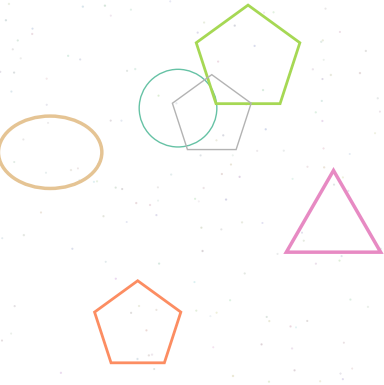[{"shape": "circle", "thickness": 1, "radius": 0.5, "center": [0.462, 0.719]}, {"shape": "pentagon", "thickness": 2, "radius": 0.59, "center": [0.358, 0.153]}, {"shape": "triangle", "thickness": 2.5, "radius": 0.71, "center": [0.866, 0.416]}, {"shape": "pentagon", "thickness": 2, "radius": 0.71, "center": [0.644, 0.845]}, {"shape": "oval", "thickness": 2.5, "radius": 0.67, "center": [0.13, 0.604]}, {"shape": "pentagon", "thickness": 1, "radius": 0.54, "center": [0.55, 0.699]}]